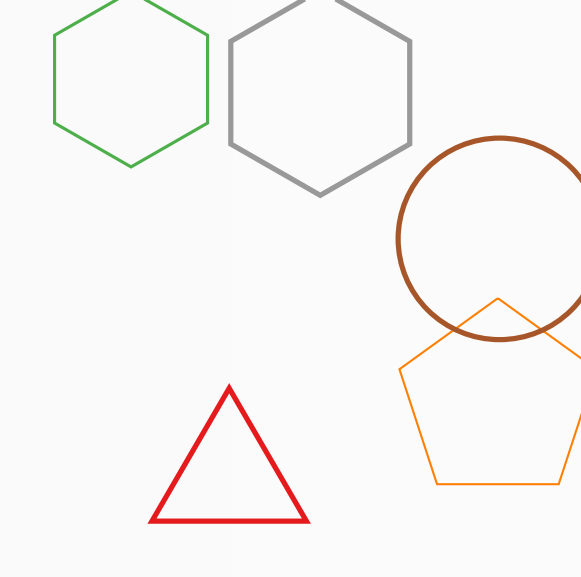[{"shape": "triangle", "thickness": 2.5, "radius": 0.77, "center": [0.394, 0.173]}, {"shape": "hexagon", "thickness": 1.5, "radius": 0.76, "center": [0.225, 0.862]}, {"shape": "pentagon", "thickness": 1, "radius": 0.89, "center": [0.857, 0.305]}, {"shape": "circle", "thickness": 2.5, "radius": 0.87, "center": [0.859, 0.586]}, {"shape": "hexagon", "thickness": 2.5, "radius": 0.89, "center": [0.551, 0.839]}]